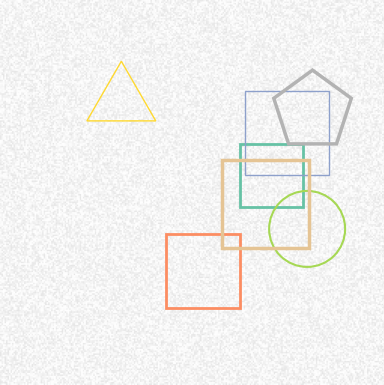[{"shape": "square", "thickness": 2, "radius": 0.41, "center": [0.705, 0.544]}, {"shape": "square", "thickness": 2, "radius": 0.48, "center": [0.527, 0.295]}, {"shape": "square", "thickness": 1, "radius": 0.55, "center": [0.745, 0.656]}, {"shape": "circle", "thickness": 1.5, "radius": 0.49, "center": [0.798, 0.405]}, {"shape": "triangle", "thickness": 1, "radius": 0.52, "center": [0.315, 0.738]}, {"shape": "square", "thickness": 2.5, "radius": 0.57, "center": [0.689, 0.47]}, {"shape": "pentagon", "thickness": 2.5, "radius": 0.53, "center": [0.812, 0.712]}]